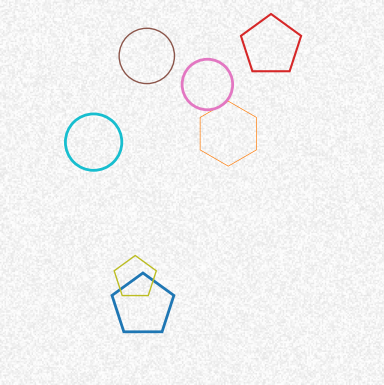[{"shape": "pentagon", "thickness": 2, "radius": 0.42, "center": [0.371, 0.207]}, {"shape": "hexagon", "thickness": 0.5, "radius": 0.42, "center": [0.593, 0.653]}, {"shape": "pentagon", "thickness": 1.5, "radius": 0.41, "center": [0.704, 0.881]}, {"shape": "circle", "thickness": 1, "radius": 0.36, "center": [0.381, 0.855]}, {"shape": "circle", "thickness": 2, "radius": 0.33, "center": [0.539, 0.781]}, {"shape": "pentagon", "thickness": 1, "radius": 0.29, "center": [0.351, 0.279]}, {"shape": "circle", "thickness": 2, "radius": 0.37, "center": [0.243, 0.631]}]